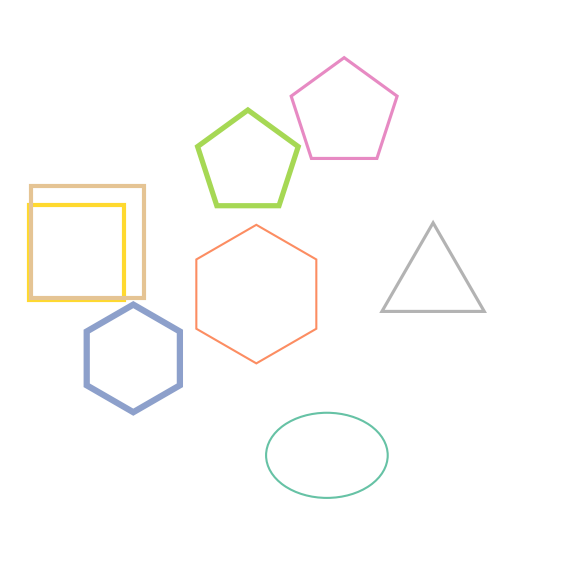[{"shape": "oval", "thickness": 1, "radius": 0.53, "center": [0.566, 0.211]}, {"shape": "hexagon", "thickness": 1, "radius": 0.6, "center": [0.444, 0.49]}, {"shape": "hexagon", "thickness": 3, "radius": 0.47, "center": [0.231, 0.379]}, {"shape": "pentagon", "thickness": 1.5, "radius": 0.48, "center": [0.596, 0.803]}, {"shape": "pentagon", "thickness": 2.5, "radius": 0.46, "center": [0.429, 0.717]}, {"shape": "square", "thickness": 2, "radius": 0.41, "center": [0.133, 0.561]}, {"shape": "square", "thickness": 2, "radius": 0.49, "center": [0.152, 0.58]}, {"shape": "triangle", "thickness": 1.5, "radius": 0.51, "center": [0.75, 0.511]}]